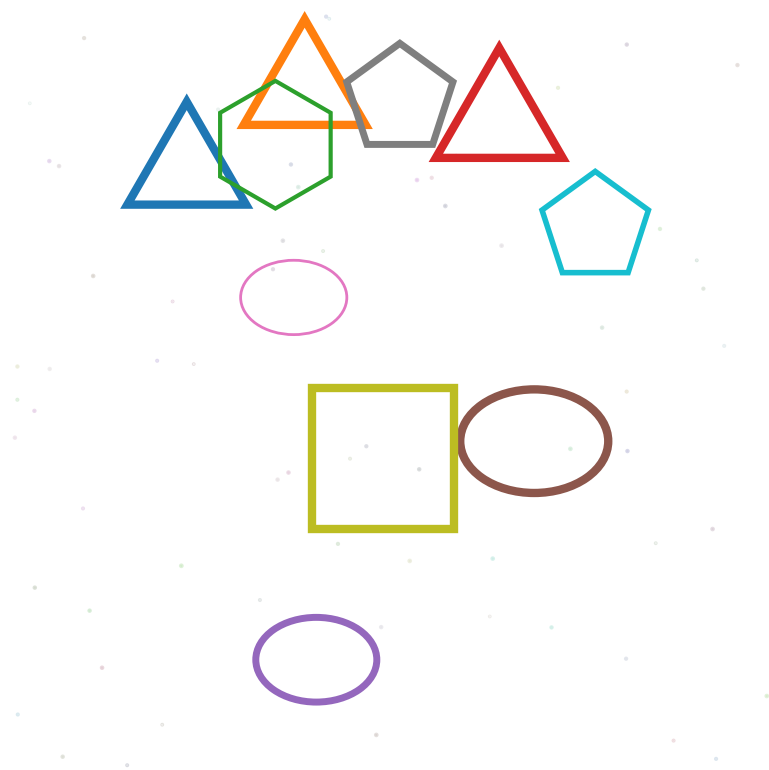[{"shape": "triangle", "thickness": 3, "radius": 0.45, "center": [0.243, 0.779]}, {"shape": "triangle", "thickness": 3, "radius": 0.46, "center": [0.396, 0.883]}, {"shape": "hexagon", "thickness": 1.5, "radius": 0.41, "center": [0.358, 0.812]}, {"shape": "triangle", "thickness": 3, "radius": 0.48, "center": [0.648, 0.843]}, {"shape": "oval", "thickness": 2.5, "radius": 0.39, "center": [0.411, 0.143]}, {"shape": "oval", "thickness": 3, "radius": 0.48, "center": [0.694, 0.427]}, {"shape": "oval", "thickness": 1, "radius": 0.34, "center": [0.381, 0.614]}, {"shape": "pentagon", "thickness": 2.5, "radius": 0.36, "center": [0.519, 0.871]}, {"shape": "square", "thickness": 3, "radius": 0.46, "center": [0.498, 0.405]}, {"shape": "pentagon", "thickness": 2, "radius": 0.36, "center": [0.773, 0.705]}]